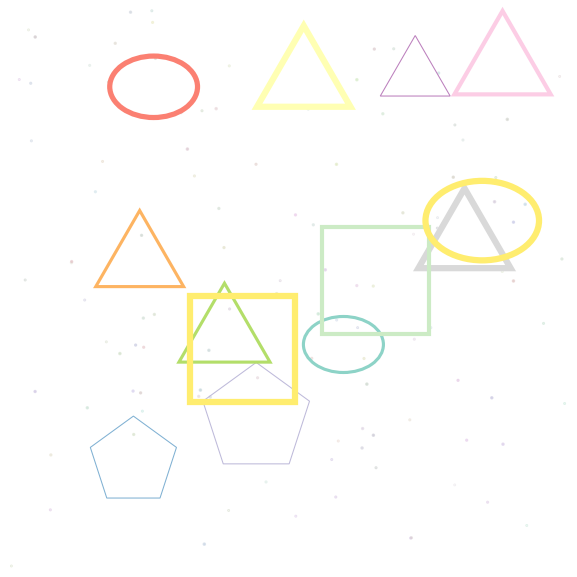[{"shape": "oval", "thickness": 1.5, "radius": 0.35, "center": [0.595, 0.403]}, {"shape": "triangle", "thickness": 3, "radius": 0.47, "center": [0.526, 0.861]}, {"shape": "pentagon", "thickness": 0.5, "radius": 0.49, "center": [0.444, 0.274]}, {"shape": "oval", "thickness": 2.5, "radius": 0.38, "center": [0.266, 0.849]}, {"shape": "pentagon", "thickness": 0.5, "radius": 0.39, "center": [0.231, 0.2]}, {"shape": "triangle", "thickness": 1.5, "radius": 0.44, "center": [0.242, 0.547]}, {"shape": "triangle", "thickness": 1.5, "radius": 0.46, "center": [0.389, 0.418]}, {"shape": "triangle", "thickness": 2, "radius": 0.48, "center": [0.87, 0.884]}, {"shape": "triangle", "thickness": 3, "radius": 0.46, "center": [0.804, 0.581]}, {"shape": "triangle", "thickness": 0.5, "radius": 0.35, "center": [0.719, 0.868]}, {"shape": "square", "thickness": 2, "radius": 0.46, "center": [0.651, 0.513]}, {"shape": "oval", "thickness": 3, "radius": 0.49, "center": [0.835, 0.617]}, {"shape": "square", "thickness": 3, "radius": 0.46, "center": [0.42, 0.395]}]